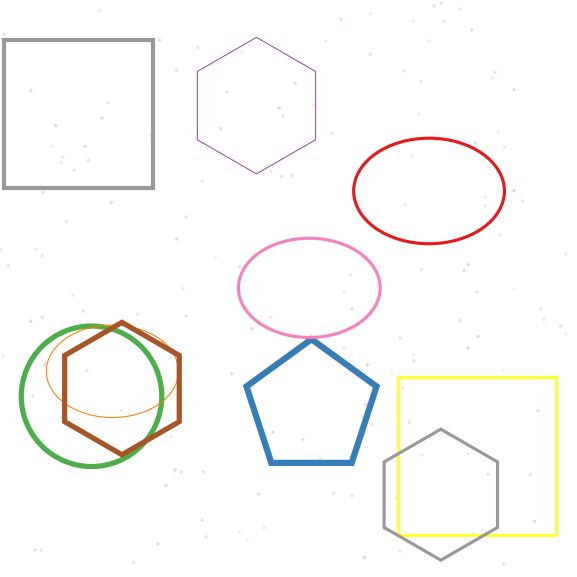[{"shape": "oval", "thickness": 1.5, "radius": 0.65, "center": [0.743, 0.668]}, {"shape": "pentagon", "thickness": 3, "radius": 0.59, "center": [0.539, 0.293]}, {"shape": "circle", "thickness": 2.5, "radius": 0.61, "center": [0.158, 0.313]}, {"shape": "hexagon", "thickness": 0.5, "radius": 0.59, "center": [0.444, 0.816]}, {"shape": "oval", "thickness": 0.5, "radius": 0.57, "center": [0.195, 0.356]}, {"shape": "square", "thickness": 1.5, "radius": 0.68, "center": [0.825, 0.21]}, {"shape": "hexagon", "thickness": 2.5, "radius": 0.57, "center": [0.211, 0.326]}, {"shape": "oval", "thickness": 1.5, "radius": 0.61, "center": [0.536, 0.501]}, {"shape": "square", "thickness": 2, "radius": 0.64, "center": [0.136, 0.802]}, {"shape": "hexagon", "thickness": 1.5, "radius": 0.57, "center": [0.763, 0.143]}]